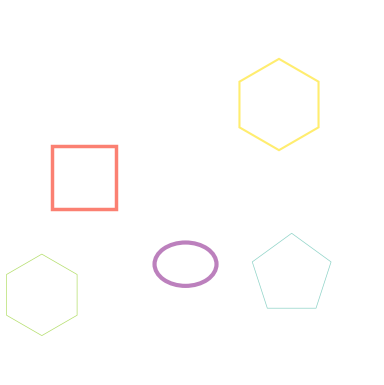[{"shape": "pentagon", "thickness": 0.5, "radius": 0.54, "center": [0.758, 0.287]}, {"shape": "square", "thickness": 2.5, "radius": 0.41, "center": [0.219, 0.539]}, {"shape": "hexagon", "thickness": 0.5, "radius": 0.53, "center": [0.109, 0.234]}, {"shape": "oval", "thickness": 3, "radius": 0.4, "center": [0.482, 0.314]}, {"shape": "hexagon", "thickness": 1.5, "radius": 0.59, "center": [0.725, 0.729]}]